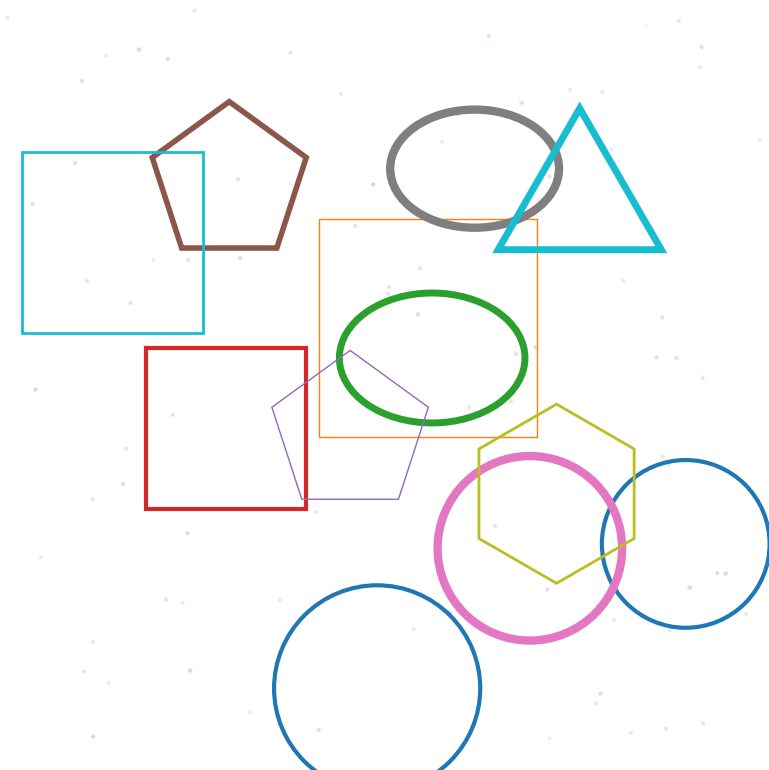[{"shape": "circle", "thickness": 1.5, "radius": 0.54, "center": [0.891, 0.294]}, {"shape": "circle", "thickness": 1.5, "radius": 0.67, "center": [0.49, 0.106]}, {"shape": "square", "thickness": 0.5, "radius": 0.71, "center": [0.556, 0.574]}, {"shape": "oval", "thickness": 2.5, "radius": 0.6, "center": [0.561, 0.535]}, {"shape": "square", "thickness": 1.5, "radius": 0.52, "center": [0.294, 0.444]}, {"shape": "pentagon", "thickness": 0.5, "radius": 0.53, "center": [0.455, 0.438]}, {"shape": "pentagon", "thickness": 2, "radius": 0.53, "center": [0.298, 0.763]}, {"shape": "circle", "thickness": 3, "radius": 0.6, "center": [0.688, 0.288]}, {"shape": "oval", "thickness": 3, "radius": 0.55, "center": [0.616, 0.781]}, {"shape": "hexagon", "thickness": 1, "radius": 0.58, "center": [0.723, 0.359]}, {"shape": "square", "thickness": 1, "radius": 0.59, "center": [0.146, 0.685]}, {"shape": "triangle", "thickness": 2.5, "radius": 0.61, "center": [0.753, 0.737]}]